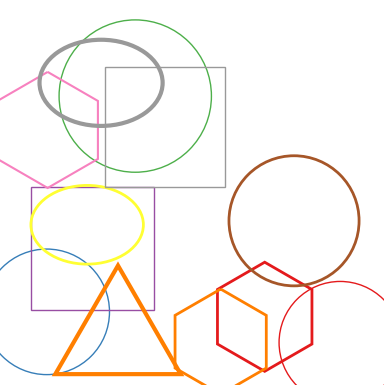[{"shape": "hexagon", "thickness": 2, "radius": 0.71, "center": [0.688, 0.177]}, {"shape": "circle", "thickness": 1, "radius": 0.79, "center": [0.884, 0.11]}, {"shape": "circle", "thickness": 1, "radius": 0.82, "center": [0.121, 0.19]}, {"shape": "circle", "thickness": 1, "radius": 0.99, "center": [0.351, 0.75]}, {"shape": "square", "thickness": 1, "radius": 0.8, "center": [0.24, 0.354]}, {"shape": "triangle", "thickness": 3, "radius": 0.94, "center": [0.306, 0.122]}, {"shape": "hexagon", "thickness": 2, "radius": 0.68, "center": [0.573, 0.112]}, {"shape": "oval", "thickness": 2, "radius": 0.73, "center": [0.226, 0.416]}, {"shape": "circle", "thickness": 2, "radius": 0.84, "center": [0.764, 0.426]}, {"shape": "hexagon", "thickness": 1.5, "radius": 0.75, "center": [0.124, 0.662]}, {"shape": "oval", "thickness": 3, "radius": 0.8, "center": [0.263, 0.785]}, {"shape": "square", "thickness": 1, "radius": 0.78, "center": [0.43, 0.669]}]